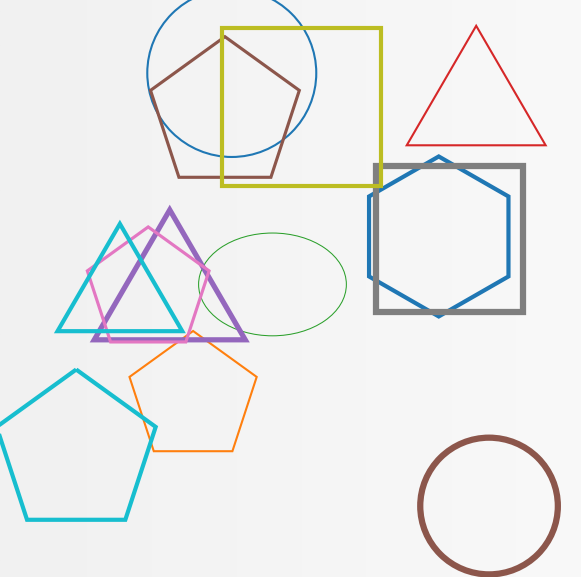[{"shape": "circle", "thickness": 1, "radius": 0.73, "center": [0.399, 0.873]}, {"shape": "hexagon", "thickness": 2, "radius": 0.69, "center": [0.755, 0.59]}, {"shape": "pentagon", "thickness": 1, "radius": 0.58, "center": [0.332, 0.311]}, {"shape": "oval", "thickness": 0.5, "radius": 0.64, "center": [0.469, 0.507]}, {"shape": "triangle", "thickness": 1, "radius": 0.69, "center": [0.819, 0.817]}, {"shape": "triangle", "thickness": 2.5, "radius": 0.75, "center": [0.292, 0.486]}, {"shape": "pentagon", "thickness": 1.5, "radius": 0.67, "center": [0.387, 0.801]}, {"shape": "circle", "thickness": 3, "radius": 0.59, "center": [0.841, 0.123]}, {"shape": "pentagon", "thickness": 1.5, "radius": 0.55, "center": [0.255, 0.496]}, {"shape": "square", "thickness": 3, "radius": 0.63, "center": [0.773, 0.585]}, {"shape": "square", "thickness": 2, "radius": 0.68, "center": [0.519, 0.814]}, {"shape": "pentagon", "thickness": 2, "radius": 0.72, "center": [0.131, 0.215]}, {"shape": "triangle", "thickness": 2, "radius": 0.62, "center": [0.206, 0.488]}]